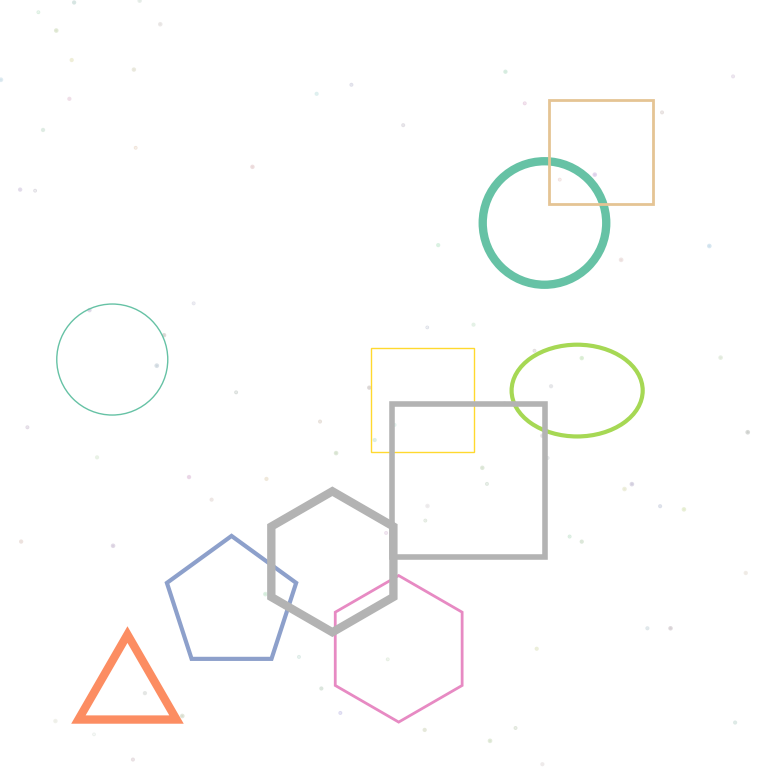[{"shape": "circle", "thickness": 0.5, "radius": 0.36, "center": [0.146, 0.533]}, {"shape": "circle", "thickness": 3, "radius": 0.4, "center": [0.707, 0.71]}, {"shape": "triangle", "thickness": 3, "radius": 0.37, "center": [0.166, 0.102]}, {"shape": "pentagon", "thickness": 1.5, "radius": 0.44, "center": [0.301, 0.216]}, {"shape": "hexagon", "thickness": 1, "radius": 0.48, "center": [0.518, 0.157]}, {"shape": "oval", "thickness": 1.5, "radius": 0.43, "center": [0.75, 0.493]}, {"shape": "square", "thickness": 0.5, "radius": 0.34, "center": [0.549, 0.48]}, {"shape": "square", "thickness": 1, "radius": 0.34, "center": [0.78, 0.802]}, {"shape": "hexagon", "thickness": 3, "radius": 0.46, "center": [0.432, 0.27]}, {"shape": "square", "thickness": 2, "radius": 0.5, "center": [0.609, 0.376]}]